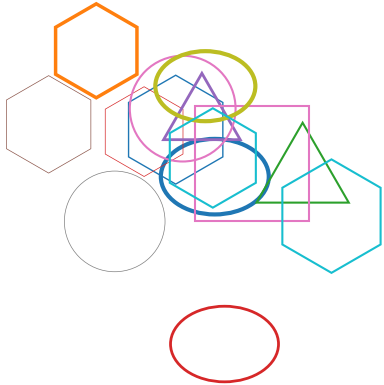[{"shape": "oval", "thickness": 3, "radius": 0.7, "center": [0.558, 0.541]}, {"shape": "hexagon", "thickness": 1, "radius": 0.71, "center": [0.456, 0.663]}, {"shape": "hexagon", "thickness": 2.5, "radius": 0.61, "center": [0.25, 0.868]}, {"shape": "triangle", "thickness": 1.5, "radius": 0.69, "center": [0.786, 0.543]}, {"shape": "oval", "thickness": 2, "radius": 0.7, "center": [0.583, 0.106]}, {"shape": "hexagon", "thickness": 0.5, "radius": 0.58, "center": [0.374, 0.658]}, {"shape": "triangle", "thickness": 2, "radius": 0.57, "center": [0.524, 0.695]}, {"shape": "hexagon", "thickness": 0.5, "radius": 0.63, "center": [0.126, 0.677]}, {"shape": "square", "thickness": 1.5, "radius": 0.74, "center": [0.654, 0.575]}, {"shape": "circle", "thickness": 1.5, "radius": 0.69, "center": [0.475, 0.718]}, {"shape": "circle", "thickness": 0.5, "radius": 0.65, "center": [0.298, 0.425]}, {"shape": "oval", "thickness": 3, "radius": 0.65, "center": [0.533, 0.776]}, {"shape": "hexagon", "thickness": 1.5, "radius": 0.65, "center": [0.553, 0.59]}, {"shape": "hexagon", "thickness": 1.5, "radius": 0.74, "center": [0.861, 0.439]}]